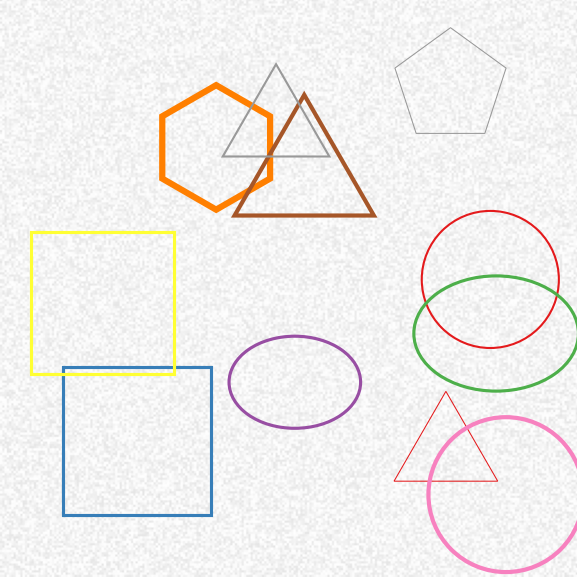[{"shape": "circle", "thickness": 1, "radius": 0.59, "center": [0.849, 0.515]}, {"shape": "triangle", "thickness": 0.5, "radius": 0.52, "center": [0.772, 0.218]}, {"shape": "square", "thickness": 1.5, "radius": 0.64, "center": [0.237, 0.236]}, {"shape": "oval", "thickness": 1.5, "radius": 0.71, "center": [0.859, 0.422]}, {"shape": "oval", "thickness": 1.5, "radius": 0.57, "center": [0.511, 0.337]}, {"shape": "hexagon", "thickness": 3, "radius": 0.54, "center": [0.374, 0.744]}, {"shape": "square", "thickness": 1.5, "radius": 0.62, "center": [0.177, 0.474]}, {"shape": "triangle", "thickness": 2, "radius": 0.7, "center": [0.527, 0.696]}, {"shape": "circle", "thickness": 2, "radius": 0.67, "center": [0.876, 0.143]}, {"shape": "pentagon", "thickness": 0.5, "radius": 0.51, "center": [0.78, 0.85]}, {"shape": "triangle", "thickness": 1, "radius": 0.53, "center": [0.478, 0.781]}]